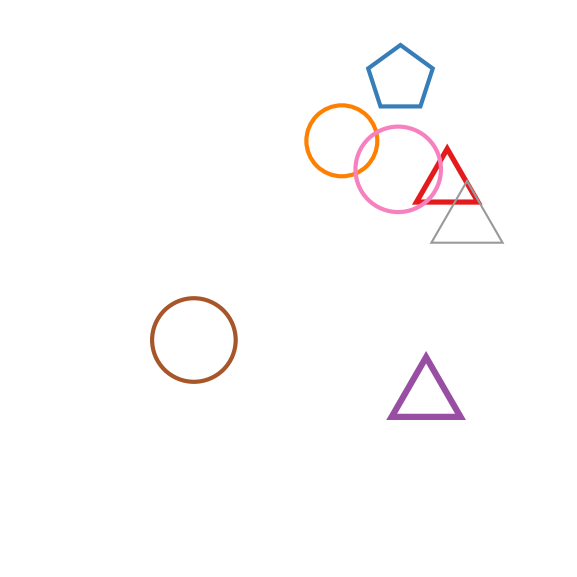[{"shape": "triangle", "thickness": 2.5, "radius": 0.31, "center": [0.774, 0.68]}, {"shape": "pentagon", "thickness": 2, "radius": 0.29, "center": [0.693, 0.862]}, {"shape": "triangle", "thickness": 3, "radius": 0.34, "center": [0.738, 0.312]}, {"shape": "circle", "thickness": 2, "radius": 0.31, "center": [0.592, 0.755]}, {"shape": "circle", "thickness": 2, "radius": 0.36, "center": [0.336, 0.41]}, {"shape": "circle", "thickness": 2, "radius": 0.37, "center": [0.69, 0.706]}, {"shape": "triangle", "thickness": 1, "radius": 0.36, "center": [0.809, 0.614]}]